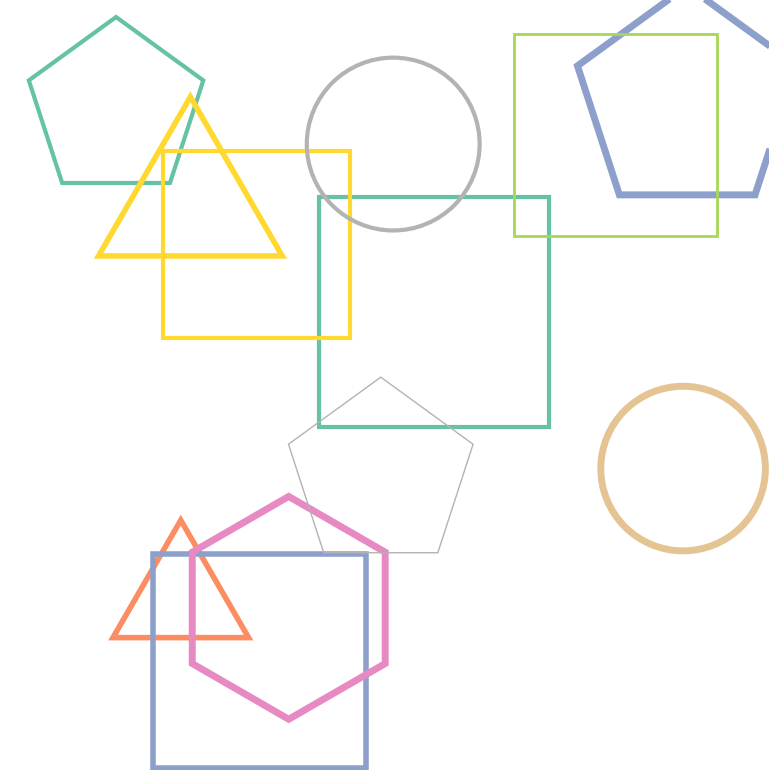[{"shape": "pentagon", "thickness": 1.5, "radius": 0.6, "center": [0.151, 0.859]}, {"shape": "square", "thickness": 1.5, "radius": 0.75, "center": [0.563, 0.595]}, {"shape": "triangle", "thickness": 2, "radius": 0.51, "center": [0.235, 0.223]}, {"shape": "square", "thickness": 2, "radius": 0.69, "center": [0.337, 0.142]}, {"shape": "pentagon", "thickness": 2.5, "radius": 0.75, "center": [0.892, 0.868]}, {"shape": "hexagon", "thickness": 2.5, "radius": 0.72, "center": [0.375, 0.211]}, {"shape": "square", "thickness": 1, "radius": 0.66, "center": [0.799, 0.824]}, {"shape": "square", "thickness": 1.5, "radius": 0.61, "center": [0.333, 0.682]}, {"shape": "triangle", "thickness": 2, "radius": 0.69, "center": [0.247, 0.736]}, {"shape": "circle", "thickness": 2.5, "radius": 0.53, "center": [0.887, 0.391]}, {"shape": "pentagon", "thickness": 0.5, "radius": 0.63, "center": [0.495, 0.384]}, {"shape": "circle", "thickness": 1.5, "radius": 0.56, "center": [0.511, 0.813]}]